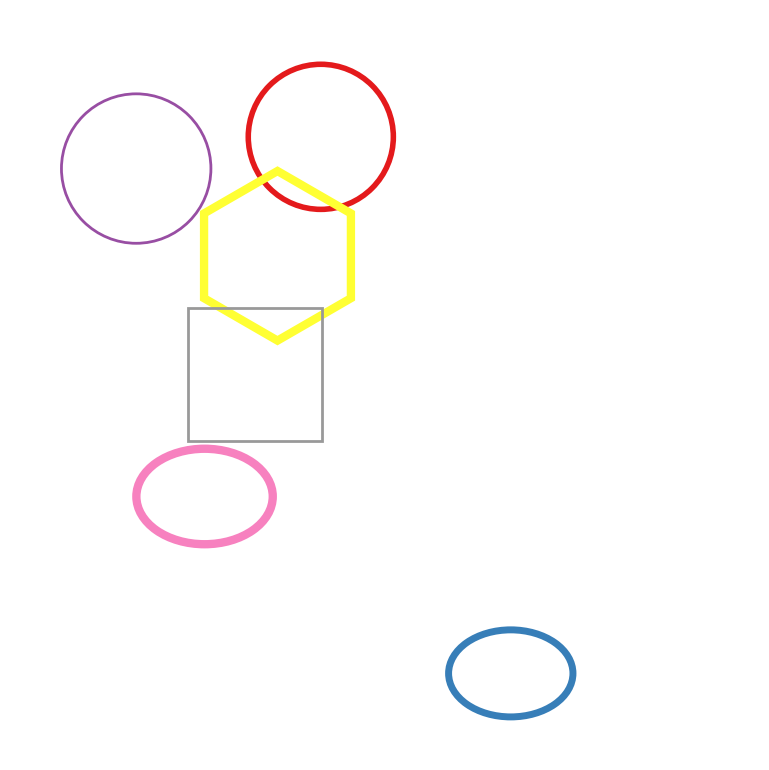[{"shape": "circle", "thickness": 2, "radius": 0.47, "center": [0.417, 0.822]}, {"shape": "oval", "thickness": 2.5, "radius": 0.4, "center": [0.663, 0.125]}, {"shape": "circle", "thickness": 1, "radius": 0.49, "center": [0.177, 0.781]}, {"shape": "hexagon", "thickness": 3, "radius": 0.55, "center": [0.36, 0.668]}, {"shape": "oval", "thickness": 3, "radius": 0.44, "center": [0.266, 0.355]}, {"shape": "square", "thickness": 1, "radius": 0.43, "center": [0.331, 0.514]}]